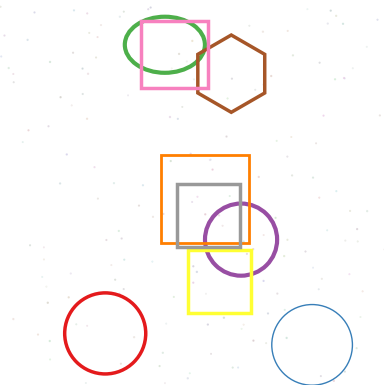[{"shape": "circle", "thickness": 2.5, "radius": 0.53, "center": [0.273, 0.134]}, {"shape": "circle", "thickness": 1, "radius": 0.52, "center": [0.811, 0.104]}, {"shape": "oval", "thickness": 3, "radius": 0.52, "center": [0.428, 0.884]}, {"shape": "circle", "thickness": 3, "radius": 0.47, "center": [0.626, 0.378]}, {"shape": "square", "thickness": 2, "radius": 0.57, "center": [0.533, 0.482]}, {"shape": "square", "thickness": 2.5, "radius": 0.41, "center": [0.569, 0.268]}, {"shape": "hexagon", "thickness": 2.5, "radius": 0.5, "center": [0.601, 0.809]}, {"shape": "square", "thickness": 2.5, "radius": 0.43, "center": [0.454, 0.858]}, {"shape": "square", "thickness": 2.5, "radius": 0.41, "center": [0.542, 0.439]}]